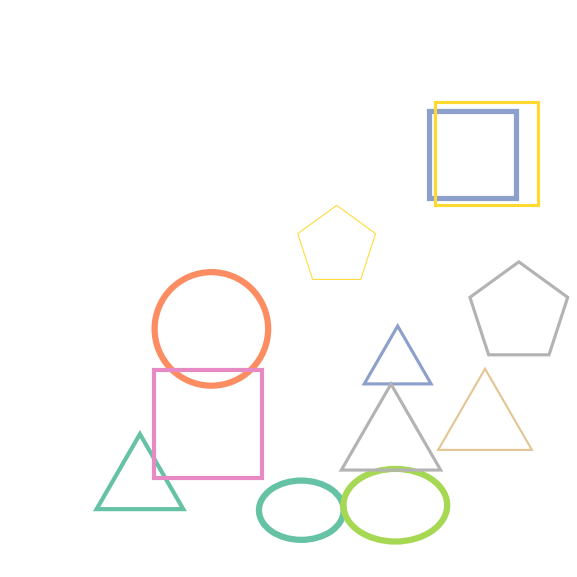[{"shape": "oval", "thickness": 3, "radius": 0.37, "center": [0.522, 0.116]}, {"shape": "triangle", "thickness": 2, "radius": 0.43, "center": [0.242, 0.161]}, {"shape": "circle", "thickness": 3, "radius": 0.49, "center": [0.366, 0.43]}, {"shape": "triangle", "thickness": 1.5, "radius": 0.33, "center": [0.689, 0.368]}, {"shape": "square", "thickness": 2.5, "radius": 0.38, "center": [0.819, 0.732]}, {"shape": "square", "thickness": 2, "radius": 0.47, "center": [0.361, 0.265]}, {"shape": "oval", "thickness": 3, "radius": 0.45, "center": [0.685, 0.124]}, {"shape": "pentagon", "thickness": 0.5, "radius": 0.35, "center": [0.583, 0.573]}, {"shape": "square", "thickness": 1.5, "radius": 0.45, "center": [0.843, 0.733]}, {"shape": "triangle", "thickness": 1, "radius": 0.47, "center": [0.84, 0.267]}, {"shape": "triangle", "thickness": 1.5, "radius": 0.5, "center": [0.677, 0.235]}, {"shape": "pentagon", "thickness": 1.5, "radius": 0.44, "center": [0.898, 0.457]}]